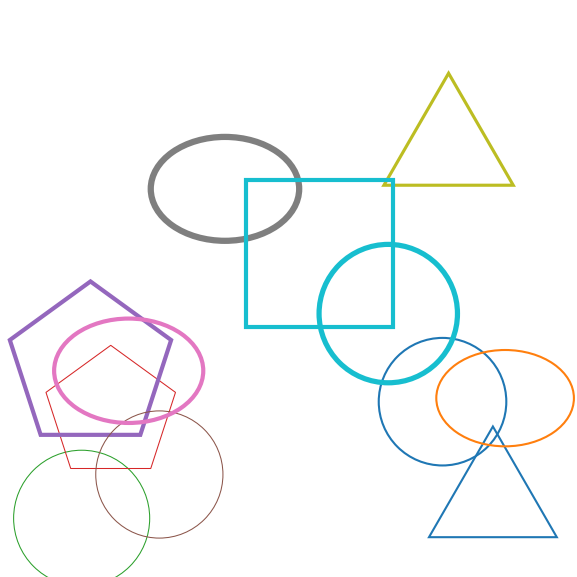[{"shape": "circle", "thickness": 1, "radius": 0.55, "center": [0.766, 0.304]}, {"shape": "triangle", "thickness": 1, "radius": 0.64, "center": [0.854, 0.133]}, {"shape": "oval", "thickness": 1, "radius": 0.6, "center": [0.875, 0.31]}, {"shape": "circle", "thickness": 0.5, "radius": 0.59, "center": [0.141, 0.102]}, {"shape": "pentagon", "thickness": 0.5, "radius": 0.59, "center": [0.192, 0.283]}, {"shape": "pentagon", "thickness": 2, "radius": 0.73, "center": [0.157, 0.365]}, {"shape": "circle", "thickness": 0.5, "radius": 0.55, "center": [0.276, 0.177]}, {"shape": "oval", "thickness": 2, "radius": 0.65, "center": [0.223, 0.357]}, {"shape": "oval", "thickness": 3, "radius": 0.64, "center": [0.39, 0.672]}, {"shape": "triangle", "thickness": 1.5, "radius": 0.65, "center": [0.777, 0.743]}, {"shape": "circle", "thickness": 2.5, "radius": 0.6, "center": [0.672, 0.456]}, {"shape": "square", "thickness": 2, "radius": 0.64, "center": [0.554, 0.561]}]